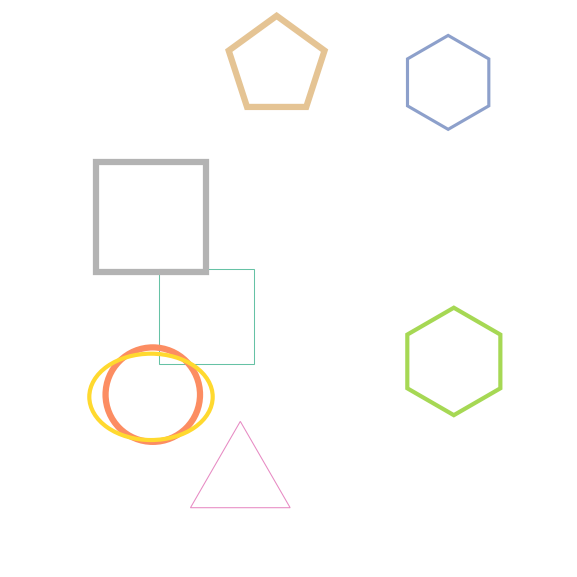[{"shape": "square", "thickness": 0.5, "radius": 0.41, "center": [0.358, 0.451]}, {"shape": "circle", "thickness": 3, "radius": 0.41, "center": [0.265, 0.316]}, {"shape": "hexagon", "thickness": 1.5, "radius": 0.41, "center": [0.776, 0.856]}, {"shape": "triangle", "thickness": 0.5, "radius": 0.5, "center": [0.416, 0.17]}, {"shape": "hexagon", "thickness": 2, "radius": 0.47, "center": [0.786, 0.373]}, {"shape": "oval", "thickness": 2, "radius": 0.53, "center": [0.261, 0.312]}, {"shape": "pentagon", "thickness": 3, "radius": 0.44, "center": [0.479, 0.885]}, {"shape": "square", "thickness": 3, "radius": 0.48, "center": [0.262, 0.623]}]